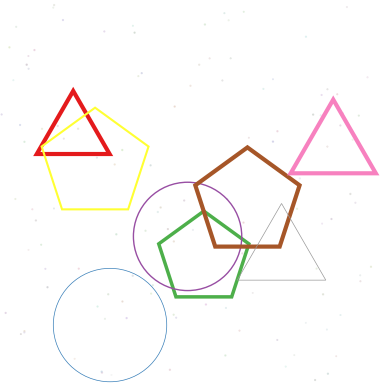[{"shape": "triangle", "thickness": 3, "radius": 0.55, "center": [0.19, 0.655]}, {"shape": "circle", "thickness": 0.5, "radius": 0.74, "center": [0.286, 0.156]}, {"shape": "pentagon", "thickness": 2.5, "radius": 0.62, "center": [0.529, 0.329]}, {"shape": "circle", "thickness": 1, "radius": 0.7, "center": [0.487, 0.386]}, {"shape": "pentagon", "thickness": 1.5, "radius": 0.73, "center": [0.247, 0.574]}, {"shape": "pentagon", "thickness": 3, "radius": 0.71, "center": [0.643, 0.475]}, {"shape": "triangle", "thickness": 3, "radius": 0.64, "center": [0.866, 0.614]}, {"shape": "triangle", "thickness": 0.5, "radius": 0.66, "center": [0.731, 0.339]}]